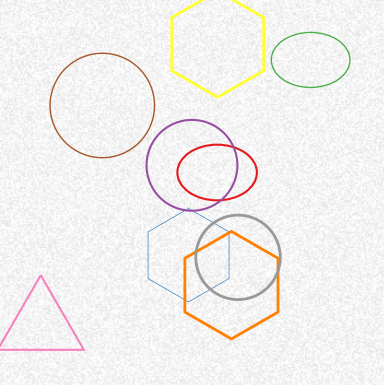[{"shape": "oval", "thickness": 1.5, "radius": 0.52, "center": [0.564, 0.552]}, {"shape": "hexagon", "thickness": 0.5, "radius": 0.61, "center": [0.49, 0.337]}, {"shape": "oval", "thickness": 1, "radius": 0.51, "center": [0.807, 0.844]}, {"shape": "circle", "thickness": 1.5, "radius": 0.59, "center": [0.499, 0.571]}, {"shape": "hexagon", "thickness": 2, "radius": 0.7, "center": [0.601, 0.259]}, {"shape": "hexagon", "thickness": 2, "radius": 0.69, "center": [0.565, 0.885]}, {"shape": "circle", "thickness": 1, "radius": 0.68, "center": [0.266, 0.726]}, {"shape": "triangle", "thickness": 1.5, "radius": 0.65, "center": [0.106, 0.156]}, {"shape": "circle", "thickness": 2, "radius": 0.55, "center": [0.618, 0.332]}]